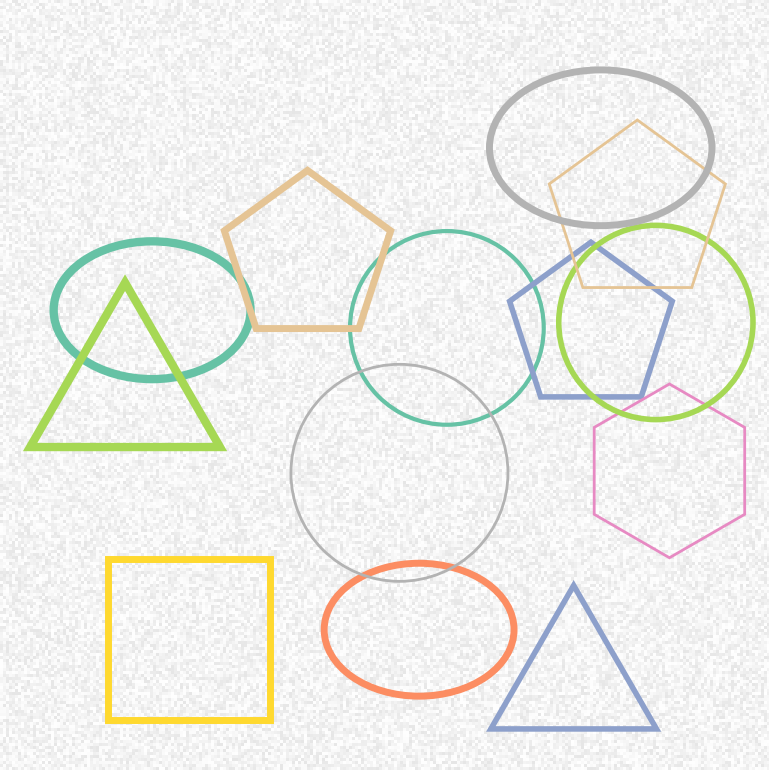[{"shape": "circle", "thickness": 1.5, "radius": 0.63, "center": [0.58, 0.574]}, {"shape": "oval", "thickness": 3, "radius": 0.64, "center": [0.198, 0.597]}, {"shape": "oval", "thickness": 2.5, "radius": 0.62, "center": [0.544, 0.182]}, {"shape": "triangle", "thickness": 2, "radius": 0.62, "center": [0.745, 0.115]}, {"shape": "pentagon", "thickness": 2, "radius": 0.56, "center": [0.767, 0.574]}, {"shape": "hexagon", "thickness": 1, "radius": 0.56, "center": [0.869, 0.388]}, {"shape": "triangle", "thickness": 3, "radius": 0.71, "center": [0.162, 0.491]}, {"shape": "circle", "thickness": 2, "radius": 0.63, "center": [0.852, 0.581]}, {"shape": "square", "thickness": 2.5, "radius": 0.52, "center": [0.245, 0.17]}, {"shape": "pentagon", "thickness": 2.5, "radius": 0.57, "center": [0.399, 0.665]}, {"shape": "pentagon", "thickness": 1, "radius": 0.6, "center": [0.828, 0.724]}, {"shape": "circle", "thickness": 1, "radius": 0.7, "center": [0.519, 0.386]}, {"shape": "oval", "thickness": 2.5, "radius": 0.72, "center": [0.78, 0.808]}]